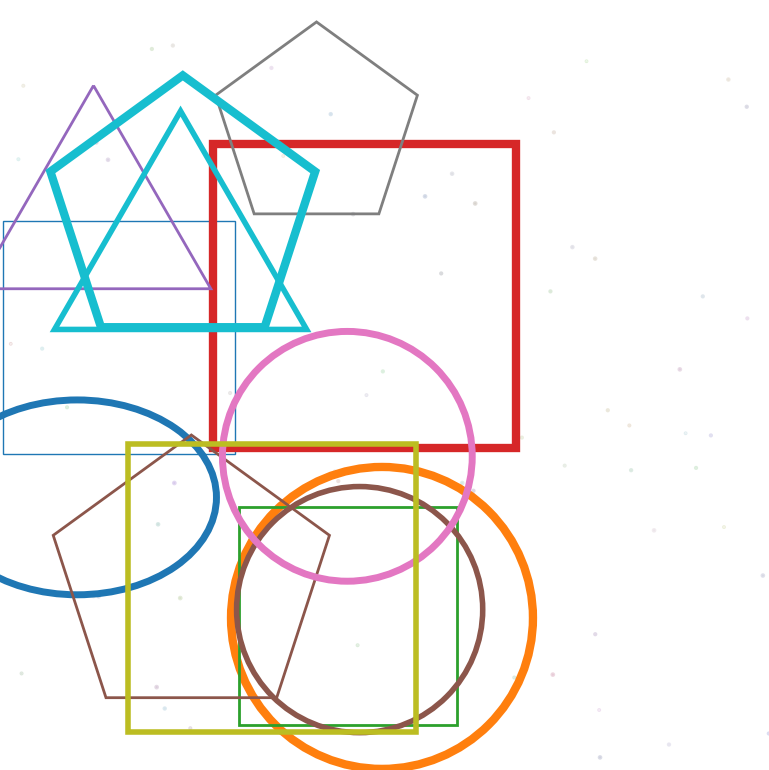[{"shape": "oval", "thickness": 2.5, "radius": 0.9, "center": [0.1, 0.354]}, {"shape": "square", "thickness": 0.5, "radius": 0.76, "center": [0.154, 0.562]}, {"shape": "circle", "thickness": 3, "radius": 0.98, "center": [0.496, 0.197]}, {"shape": "square", "thickness": 1, "radius": 0.71, "center": [0.452, 0.2]}, {"shape": "square", "thickness": 3, "radius": 0.99, "center": [0.474, 0.615]}, {"shape": "triangle", "thickness": 1, "radius": 0.88, "center": [0.121, 0.713]}, {"shape": "circle", "thickness": 2, "radius": 0.8, "center": [0.467, 0.208]}, {"shape": "pentagon", "thickness": 1, "radius": 0.94, "center": [0.248, 0.246]}, {"shape": "circle", "thickness": 2.5, "radius": 0.81, "center": [0.451, 0.407]}, {"shape": "pentagon", "thickness": 1, "radius": 0.69, "center": [0.411, 0.834]}, {"shape": "square", "thickness": 2, "radius": 0.94, "center": [0.353, 0.237]}, {"shape": "pentagon", "thickness": 3, "radius": 0.9, "center": [0.237, 0.721]}, {"shape": "triangle", "thickness": 2, "radius": 0.95, "center": [0.234, 0.667]}]